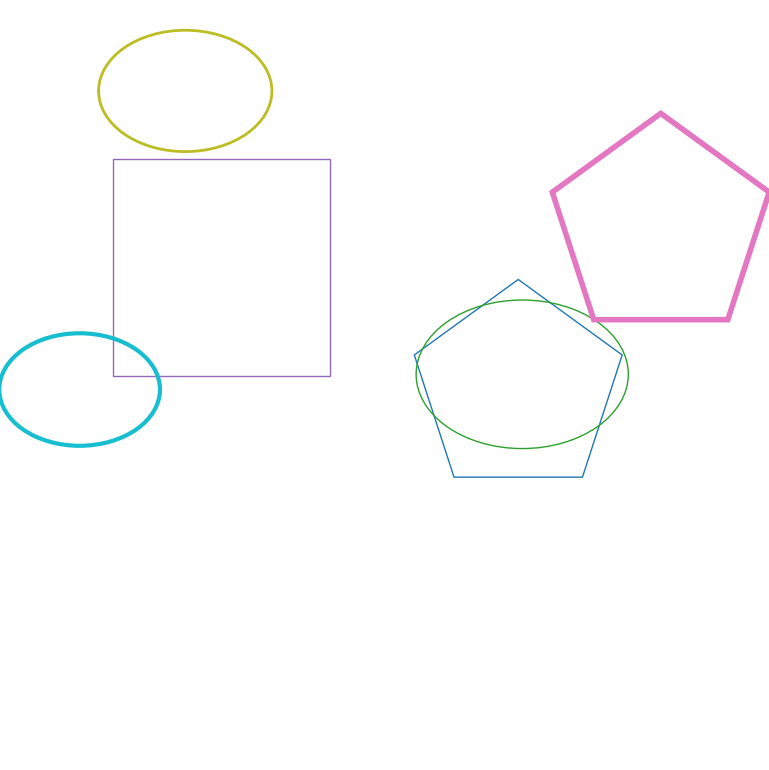[{"shape": "pentagon", "thickness": 0.5, "radius": 0.71, "center": [0.673, 0.495]}, {"shape": "oval", "thickness": 0.5, "radius": 0.69, "center": [0.678, 0.514]}, {"shape": "square", "thickness": 0.5, "radius": 0.71, "center": [0.288, 0.653]}, {"shape": "pentagon", "thickness": 2, "radius": 0.74, "center": [0.858, 0.705]}, {"shape": "oval", "thickness": 1, "radius": 0.56, "center": [0.241, 0.882]}, {"shape": "oval", "thickness": 1.5, "radius": 0.52, "center": [0.103, 0.494]}]